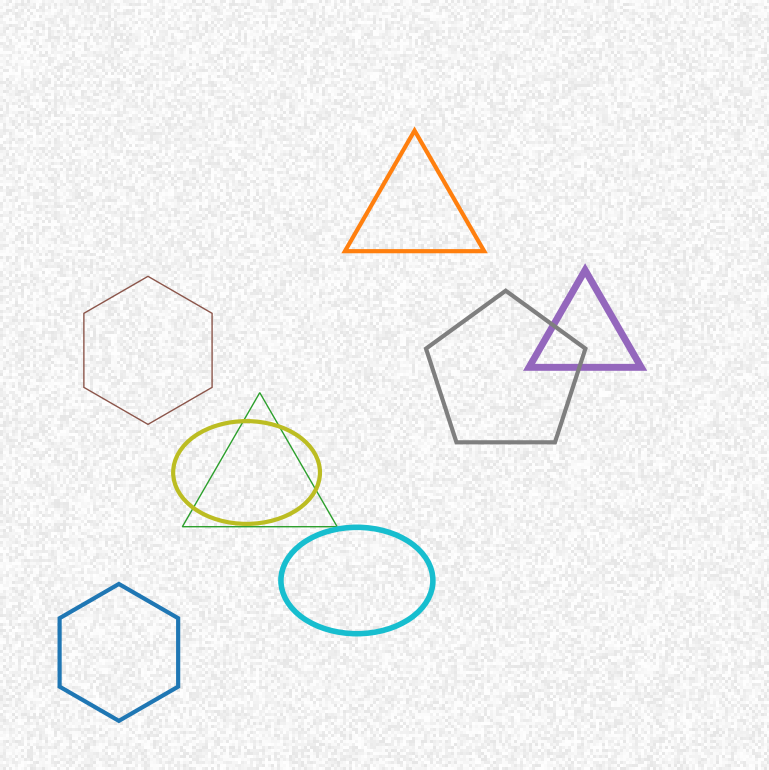[{"shape": "hexagon", "thickness": 1.5, "radius": 0.44, "center": [0.154, 0.153]}, {"shape": "triangle", "thickness": 1.5, "radius": 0.52, "center": [0.538, 0.726]}, {"shape": "triangle", "thickness": 0.5, "radius": 0.58, "center": [0.337, 0.374]}, {"shape": "triangle", "thickness": 2.5, "radius": 0.42, "center": [0.76, 0.565]}, {"shape": "hexagon", "thickness": 0.5, "radius": 0.48, "center": [0.192, 0.545]}, {"shape": "pentagon", "thickness": 1.5, "radius": 0.54, "center": [0.657, 0.514]}, {"shape": "oval", "thickness": 1.5, "radius": 0.48, "center": [0.32, 0.386]}, {"shape": "oval", "thickness": 2, "radius": 0.49, "center": [0.464, 0.246]}]